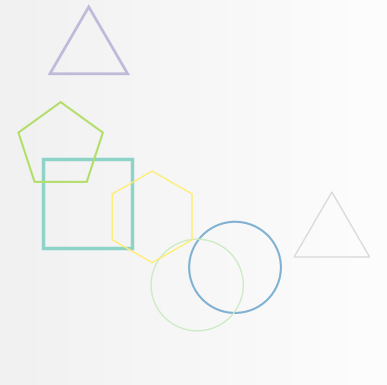[{"shape": "square", "thickness": 2.5, "radius": 0.58, "center": [0.226, 0.472]}, {"shape": "triangle", "thickness": 2, "radius": 0.58, "center": [0.229, 0.866]}, {"shape": "circle", "thickness": 1.5, "radius": 0.59, "center": [0.607, 0.306]}, {"shape": "pentagon", "thickness": 1.5, "radius": 0.57, "center": [0.157, 0.62]}, {"shape": "triangle", "thickness": 1, "radius": 0.56, "center": [0.856, 0.389]}, {"shape": "circle", "thickness": 1, "radius": 0.6, "center": [0.509, 0.26]}, {"shape": "hexagon", "thickness": 1, "radius": 0.59, "center": [0.393, 0.437]}]